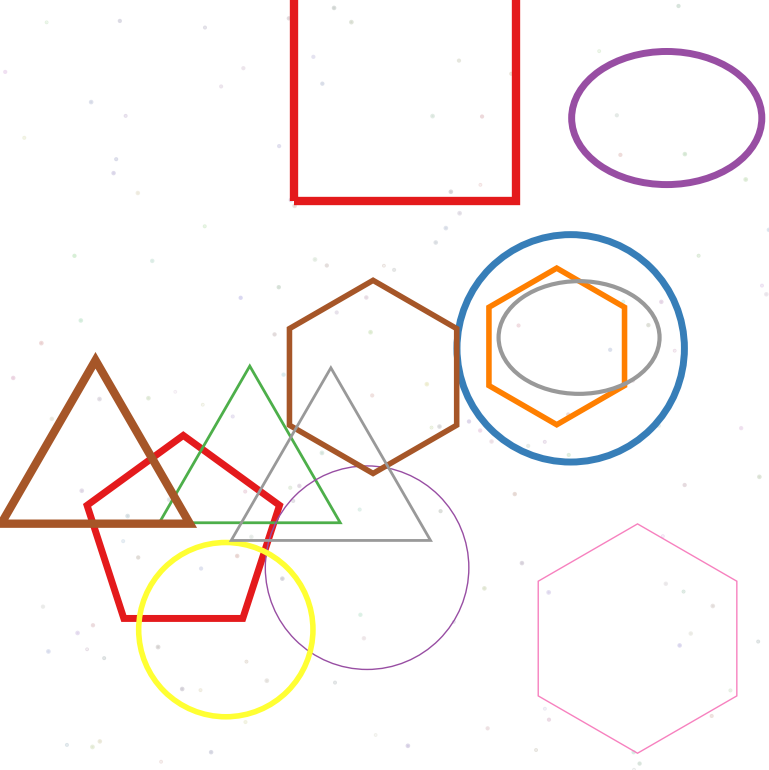[{"shape": "pentagon", "thickness": 2.5, "radius": 0.66, "center": [0.238, 0.303]}, {"shape": "square", "thickness": 3, "radius": 0.72, "center": [0.526, 0.883]}, {"shape": "circle", "thickness": 2.5, "radius": 0.74, "center": [0.741, 0.548]}, {"shape": "triangle", "thickness": 1, "radius": 0.68, "center": [0.324, 0.389]}, {"shape": "oval", "thickness": 2.5, "radius": 0.62, "center": [0.866, 0.847]}, {"shape": "circle", "thickness": 0.5, "radius": 0.66, "center": [0.477, 0.263]}, {"shape": "hexagon", "thickness": 2, "radius": 0.51, "center": [0.723, 0.55]}, {"shape": "circle", "thickness": 2, "radius": 0.57, "center": [0.293, 0.182]}, {"shape": "triangle", "thickness": 3, "radius": 0.71, "center": [0.124, 0.391]}, {"shape": "hexagon", "thickness": 2, "radius": 0.63, "center": [0.485, 0.511]}, {"shape": "hexagon", "thickness": 0.5, "radius": 0.74, "center": [0.828, 0.171]}, {"shape": "triangle", "thickness": 1, "radius": 0.75, "center": [0.43, 0.373]}, {"shape": "oval", "thickness": 1.5, "radius": 0.52, "center": [0.752, 0.562]}]